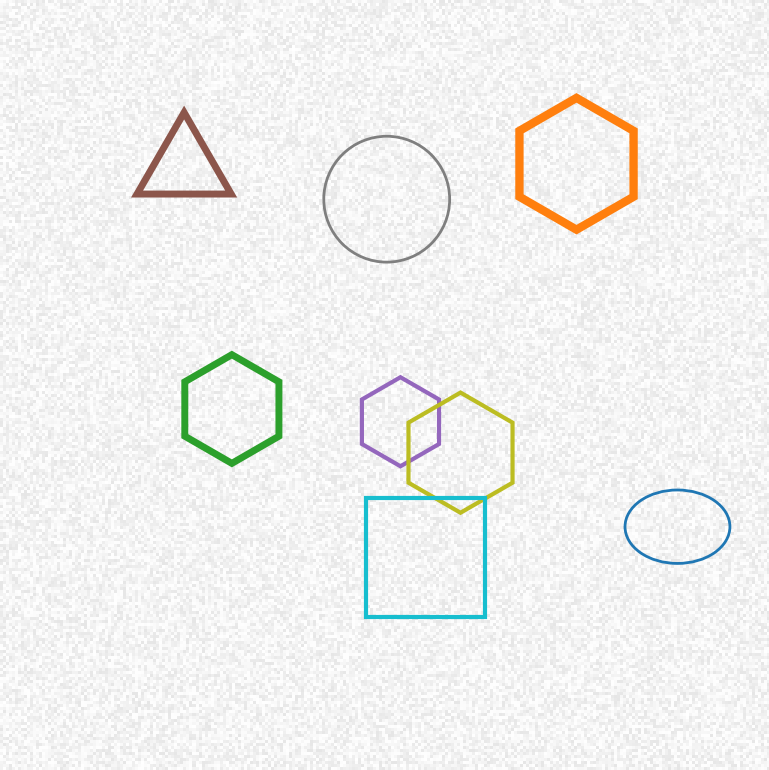[{"shape": "oval", "thickness": 1, "radius": 0.34, "center": [0.88, 0.316]}, {"shape": "hexagon", "thickness": 3, "radius": 0.43, "center": [0.749, 0.787]}, {"shape": "hexagon", "thickness": 2.5, "radius": 0.35, "center": [0.301, 0.469]}, {"shape": "hexagon", "thickness": 1.5, "radius": 0.29, "center": [0.52, 0.452]}, {"shape": "triangle", "thickness": 2.5, "radius": 0.35, "center": [0.239, 0.783]}, {"shape": "circle", "thickness": 1, "radius": 0.41, "center": [0.502, 0.741]}, {"shape": "hexagon", "thickness": 1.5, "radius": 0.39, "center": [0.598, 0.412]}, {"shape": "square", "thickness": 1.5, "radius": 0.39, "center": [0.553, 0.276]}]